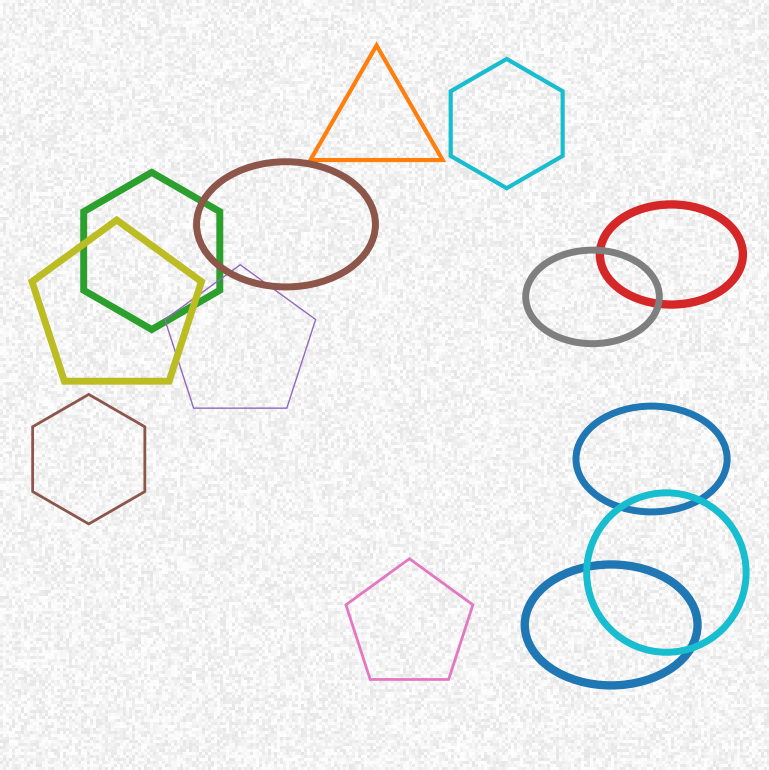[{"shape": "oval", "thickness": 3, "radius": 0.56, "center": [0.794, 0.188]}, {"shape": "oval", "thickness": 2.5, "radius": 0.49, "center": [0.846, 0.404]}, {"shape": "triangle", "thickness": 1.5, "radius": 0.5, "center": [0.489, 0.842]}, {"shape": "hexagon", "thickness": 2.5, "radius": 0.51, "center": [0.197, 0.674]}, {"shape": "oval", "thickness": 3, "radius": 0.46, "center": [0.872, 0.669]}, {"shape": "pentagon", "thickness": 0.5, "radius": 0.51, "center": [0.312, 0.553]}, {"shape": "oval", "thickness": 2.5, "radius": 0.58, "center": [0.371, 0.709]}, {"shape": "hexagon", "thickness": 1, "radius": 0.42, "center": [0.115, 0.404]}, {"shape": "pentagon", "thickness": 1, "radius": 0.43, "center": [0.532, 0.188]}, {"shape": "oval", "thickness": 2.5, "radius": 0.43, "center": [0.769, 0.614]}, {"shape": "pentagon", "thickness": 2.5, "radius": 0.58, "center": [0.152, 0.599]}, {"shape": "hexagon", "thickness": 1.5, "radius": 0.42, "center": [0.658, 0.84]}, {"shape": "circle", "thickness": 2.5, "radius": 0.52, "center": [0.865, 0.256]}]